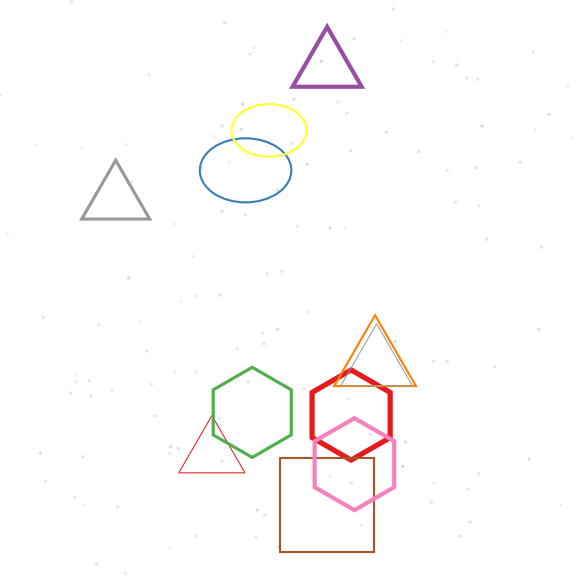[{"shape": "hexagon", "thickness": 2.5, "radius": 0.39, "center": [0.608, 0.281]}, {"shape": "triangle", "thickness": 0.5, "radius": 0.33, "center": [0.367, 0.213]}, {"shape": "oval", "thickness": 1, "radius": 0.4, "center": [0.425, 0.704]}, {"shape": "hexagon", "thickness": 1.5, "radius": 0.39, "center": [0.437, 0.285]}, {"shape": "triangle", "thickness": 2, "radius": 0.35, "center": [0.566, 0.884]}, {"shape": "triangle", "thickness": 1, "radius": 0.41, "center": [0.649, 0.372]}, {"shape": "oval", "thickness": 1, "radius": 0.33, "center": [0.466, 0.773]}, {"shape": "square", "thickness": 1, "radius": 0.41, "center": [0.567, 0.125]}, {"shape": "hexagon", "thickness": 2, "radius": 0.4, "center": [0.614, 0.195]}, {"shape": "triangle", "thickness": 0.5, "radius": 0.36, "center": [0.652, 0.367]}, {"shape": "triangle", "thickness": 1.5, "radius": 0.34, "center": [0.2, 0.654]}]